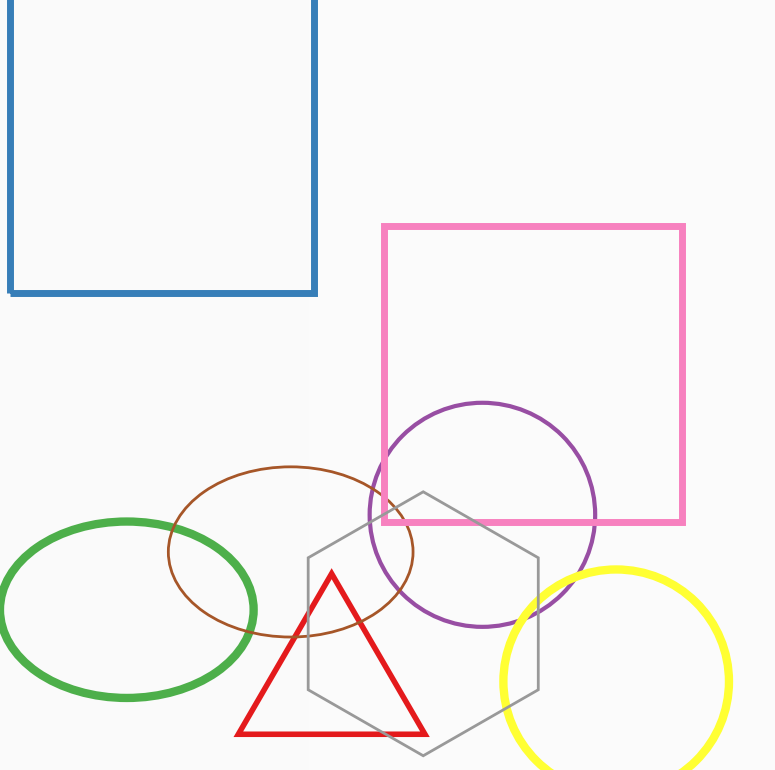[{"shape": "triangle", "thickness": 2, "radius": 0.7, "center": [0.428, 0.116]}, {"shape": "square", "thickness": 2.5, "radius": 0.98, "center": [0.209, 0.815]}, {"shape": "oval", "thickness": 3, "radius": 0.82, "center": [0.164, 0.208]}, {"shape": "circle", "thickness": 1.5, "radius": 0.73, "center": [0.622, 0.331]}, {"shape": "circle", "thickness": 3, "radius": 0.73, "center": [0.795, 0.115]}, {"shape": "oval", "thickness": 1, "radius": 0.79, "center": [0.375, 0.283]}, {"shape": "square", "thickness": 2.5, "radius": 0.96, "center": [0.688, 0.515]}, {"shape": "hexagon", "thickness": 1, "radius": 0.86, "center": [0.546, 0.19]}]